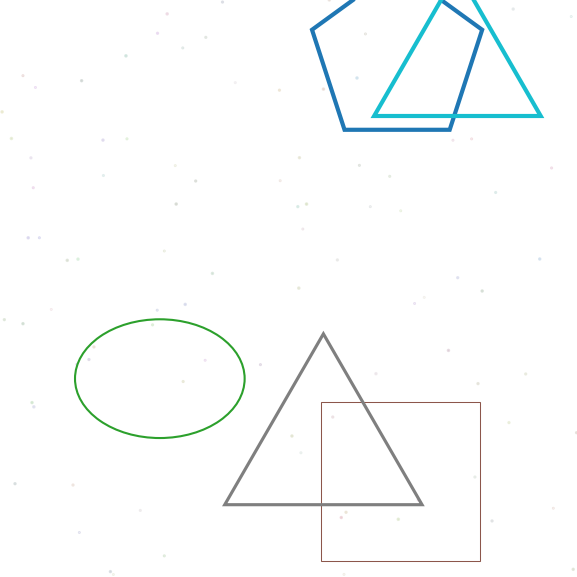[{"shape": "pentagon", "thickness": 2, "radius": 0.77, "center": [0.688, 0.9]}, {"shape": "oval", "thickness": 1, "radius": 0.73, "center": [0.277, 0.343]}, {"shape": "square", "thickness": 0.5, "radius": 0.69, "center": [0.694, 0.166]}, {"shape": "triangle", "thickness": 1.5, "radius": 0.99, "center": [0.56, 0.224]}, {"shape": "triangle", "thickness": 2, "radius": 0.83, "center": [0.792, 0.882]}]